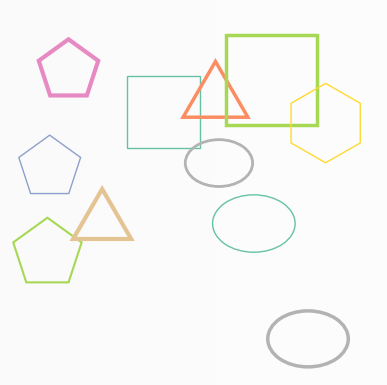[{"shape": "oval", "thickness": 1, "radius": 0.53, "center": [0.655, 0.419]}, {"shape": "square", "thickness": 1, "radius": 0.47, "center": [0.422, 0.71]}, {"shape": "triangle", "thickness": 2.5, "radius": 0.48, "center": [0.556, 0.744]}, {"shape": "pentagon", "thickness": 1, "radius": 0.42, "center": [0.128, 0.565]}, {"shape": "pentagon", "thickness": 3, "radius": 0.4, "center": [0.177, 0.817]}, {"shape": "pentagon", "thickness": 1.5, "radius": 0.46, "center": [0.122, 0.342]}, {"shape": "square", "thickness": 2.5, "radius": 0.59, "center": [0.701, 0.792]}, {"shape": "hexagon", "thickness": 1, "radius": 0.52, "center": [0.84, 0.68]}, {"shape": "triangle", "thickness": 3, "radius": 0.43, "center": [0.264, 0.423]}, {"shape": "oval", "thickness": 2.5, "radius": 0.52, "center": [0.795, 0.12]}, {"shape": "oval", "thickness": 2, "radius": 0.43, "center": [0.565, 0.576]}]